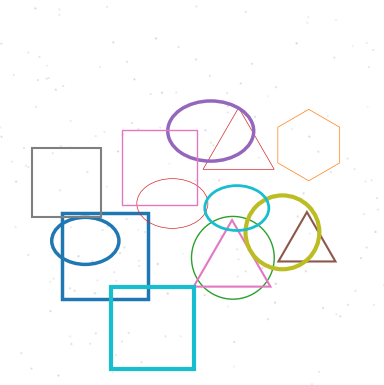[{"shape": "oval", "thickness": 2.5, "radius": 0.44, "center": [0.222, 0.374]}, {"shape": "square", "thickness": 2.5, "radius": 0.56, "center": [0.272, 0.336]}, {"shape": "hexagon", "thickness": 0.5, "radius": 0.46, "center": [0.802, 0.623]}, {"shape": "circle", "thickness": 1, "radius": 0.54, "center": [0.605, 0.33]}, {"shape": "oval", "thickness": 0.5, "radius": 0.46, "center": [0.448, 0.471]}, {"shape": "triangle", "thickness": 0.5, "radius": 0.53, "center": [0.62, 0.614]}, {"shape": "oval", "thickness": 2.5, "radius": 0.56, "center": [0.547, 0.66]}, {"shape": "triangle", "thickness": 1.5, "radius": 0.43, "center": [0.797, 0.364]}, {"shape": "square", "thickness": 1, "radius": 0.49, "center": [0.415, 0.566]}, {"shape": "triangle", "thickness": 1.5, "radius": 0.58, "center": [0.603, 0.313]}, {"shape": "square", "thickness": 1.5, "radius": 0.45, "center": [0.173, 0.525]}, {"shape": "circle", "thickness": 3, "radius": 0.48, "center": [0.734, 0.397]}, {"shape": "square", "thickness": 3, "radius": 0.53, "center": [0.396, 0.148]}, {"shape": "oval", "thickness": 2, "radius": 0.42, "center": [0.615, 0.46]}]